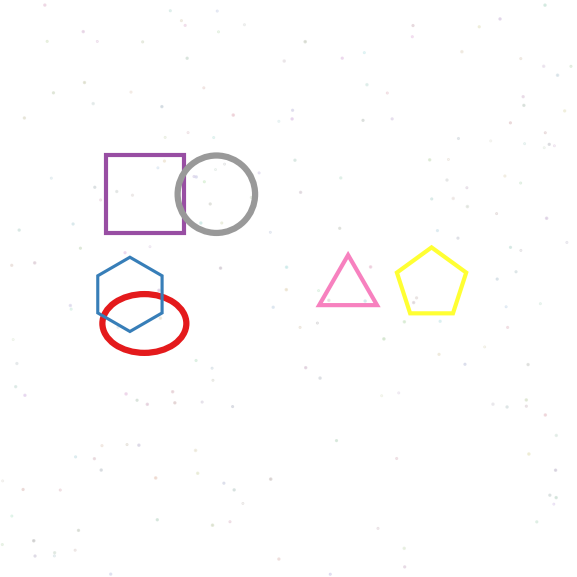[{"shape": "oval", "thickness": 3, "radius": 0.36, "center": [0.25, 0.439]}, {"shape": "hexagon", "thickness": 1.5, "radius": 0.32, "center": [0.225, 0.489]}, {"shape": "square", "thickness": 2, "radius": 0.34, "center": [0.251, 0.663]}, {"shape": "pentagon", "thickness": 2, "radius": 0.32, "center": [0.747, 0.508]}, {"shape": "triangle", "thickness": 2, "radius": 0.29, "center": [0.603, 0.5]}, {"shape": "circle", "thickness": 3, "radius": 0.34, "center": [0.375, 0.663]}]